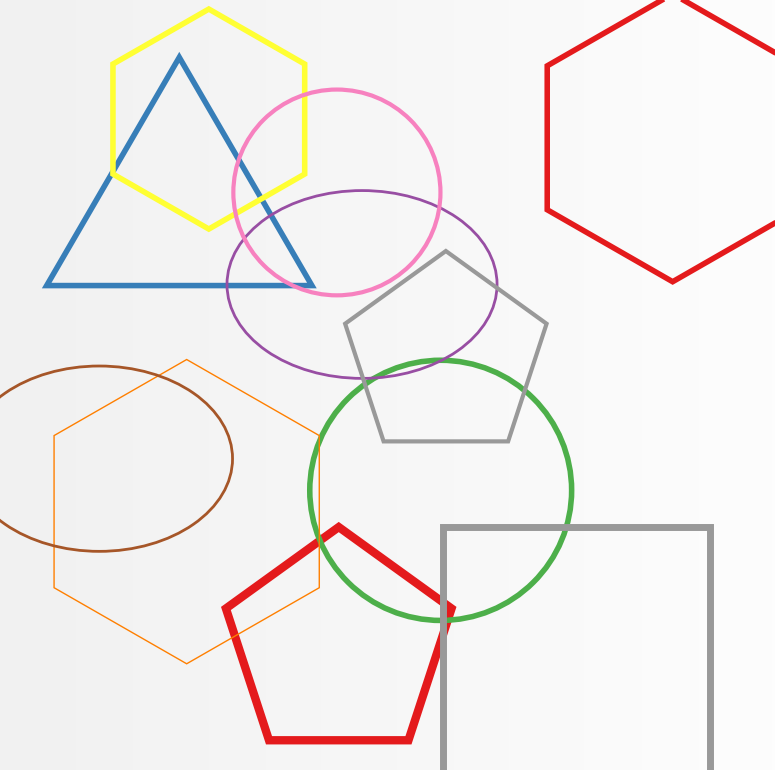[{"shape": "hexagon", "thickness": 2, "radius": 0.93, "center": [0.868, 0.821]}, {"shape": "pentagon", "thickness": 3, "radius": 0.77, "center": [0.437, 0.162]}, {"shape": "triangle", "thickness": 2, "radius": 0.99, "center": [0.231, 0.728]}, {"shape": "circle", "thickness": 2, "radius": 0.84, "center": [0.569, 0.363]}, {"shape": "oval", "thickness": 1, "radius": 0.87, "center": [0.467, 0.631]}, {"shape": "hexagon", "thickness": 0.5, "radius": 0.99, "center": [0.241, 0.336]}, {"shape": "hexagon", "thickness": 2, "radius": 0.71, "center": [0.269, 0.845]}, {"shape": "oval", "thickness": 1, "radius": 0.86, "center": [0.128, 0.404]}, {"shape": "circle", "thickness": 1.5, "radius": 0.67, "center": [0.435, 0.75]}, {"shape": "square", "thickness": 2.5, "radius": 0.86, "center": [0.744, 0.144]}, {"shape": "pentagon", "thickness": 1.5, "radius": 0.68, "center": [0.575, 0.537]}]